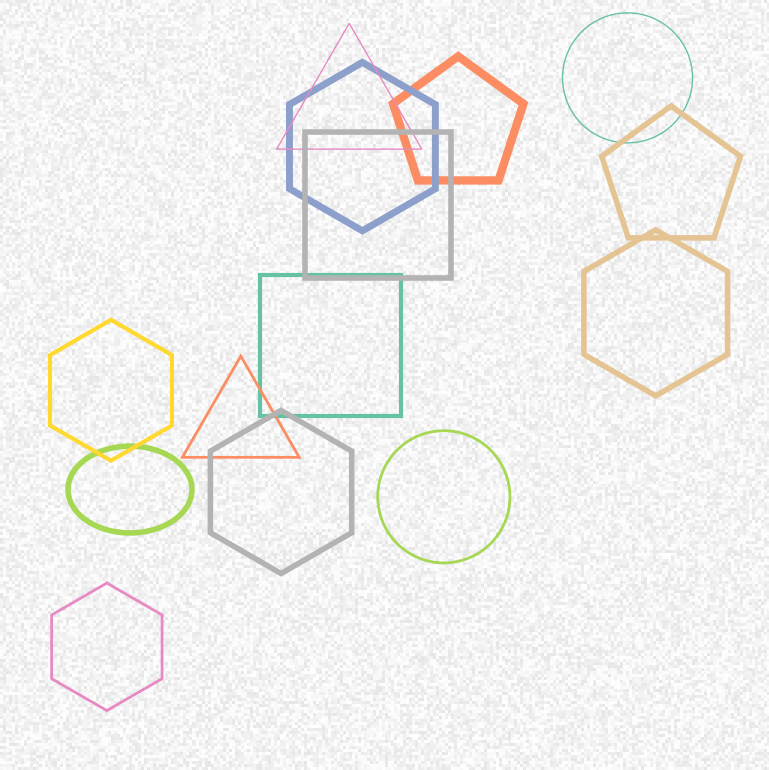[{"shape": "square", "thickness": 1.5, "radius": 0.46, "center": [0.429, 0.551]}, {"shape": "circle", "thickness": 0.5, "radius": 0.42, "center": [0.815, 0.899]}, {"shape": "pentagon", "thickness": 3, "radius": 0.45, "center": [0.595, 0.838]}, {"shape": "triangle", "thickness": 1, "radius": 0.44, "center": [0.313, 0.45]}, {"shape": "hexagon", "thickness": 2.5, "radius": 0.55, "center": [0.471, 0.81]}, {"shape": "hexagon", "thickness": 1, "radius": 0.41, "center": [0.139, 0.16]}, {"shape": "triangle", "thickness": 0.5, "radius": 0.54, "center": [0.454, 0.861]}, {"shape": "circle", "thickness": 1, "radius": 0.43, "center": [0.576, 0.355]}, {"shape": "oval", "thickness": 2, "radius": 0.4, "center": [0.169, 0.364]}, {"shape": "hexagon", "thickness": 1.5, "radius": 0.46, "center": [0.144, 0.493]}, {"shape": "pentagon", "thickness": 2, "radius": 0.47, "center": [0.872, 0.768]}, {"shape": "hexagon", "thickness": 2, "radius": 0.54, "center": [0.852, 0.594]}, {"shape": "hexagon", "thickness": 2, "radius": 0.53, "center": [0.365, 0.361]}, {"shape": "square", "thickness": 2, "radius": 0.48, "center": [0.491, 0.734]}]